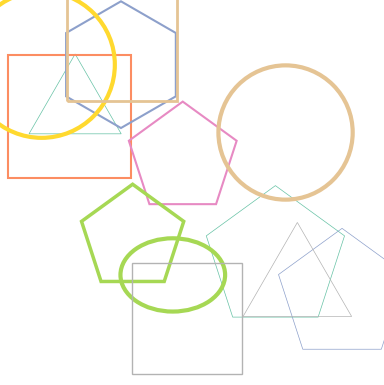[{"shape": "triangle", "thickness": 0.5, "radius": 0.69, "center": [0.195, 0.722]}, {"shape": "pentagon", "thickness": 0.5, "radius": 0.94, "center": [0.715, 0.329]}, {"shape": "square", "thickness": 1.5, "radius": 0.8, "center": [0.18, 0.697]}, {"shape": "pentagon", "thickness": 0.5, "radius": 0.87, "center": [0.888, 0.233]}, {"shape": "hexagon", "thickness": 1.5, "radius": 0.82, "center": [0.314, 0.832]}, {"shape": "pentagon", "thickness": 1.5, "radius": 0.74, "center": [0.475, 0.589]}, {"shape": "pentagon", "thickness": 2.5, "radius": 0.7, "center": [0.344, 0.382]}, {"shape": "oval", "thickness": 3, "radius": 0.68, "center": [0.449, 0.286]}, {"shape": "circle", "thickness": 3, "radius": 0.95, "center": [0.108, 0.832]}, {"shape": "circle", "thickness": 3, "radius": 0.87, "center": [0.742, 0.656]}, {"shape": "square", "thickness": 2, "radius": 0.71, "center": [0.317, 0.88]}, {"shape": "square", "thickness": 1, "radius": 0.72, "center": [0.486, 0.173]}, {"shape": "triangle", "thickness": 0.5, "radius": 0.81, "center": [0.772, 0.259]}]